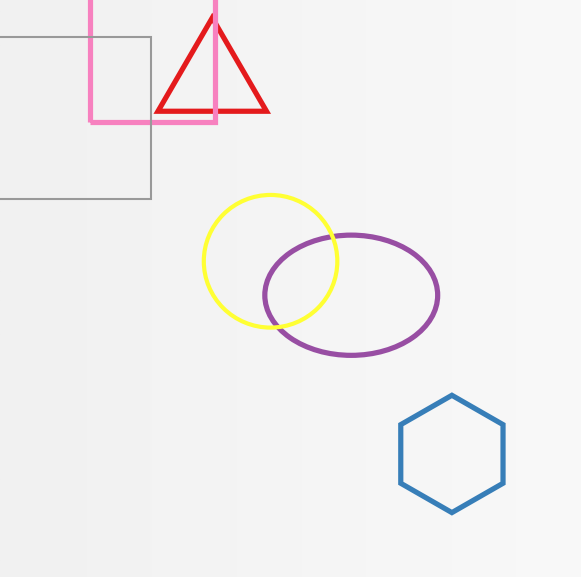[{"shape": "triangle", "thickness": 2.5, "radius": 0.54, "center": [0.365, 0.86]}, {"shape": "hexagon", "thickness": 2.5, "radius": 0.51, "center": [0.777, 0.213]}, {"shape": "oval", "thickness": 2.5, "radius": 0.74, "center": [0.604, 0.488]}, {"shape": "circle", "thickness": 2, "radius": 0.57, "center": [0.465, 0.547]}, {"shape": "square", "thickness": 2.5, "radius": 0.53, "center": [0.263, 0.895]}, {"shape": "square", "thickness": 1, "radius": 0.7, "center": [0.119, 0.795]}]